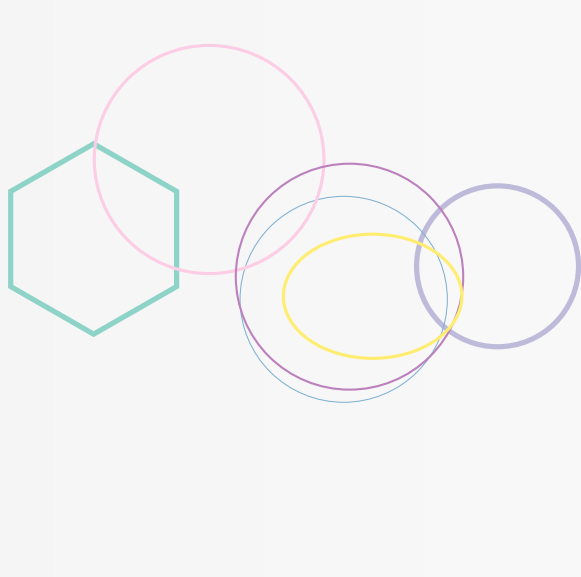[{"shape": "hexagon", "thickness": 2.5, "radius": 0.82, "center": [0.161, 0.585]}, {"shape": "circle", "thickness": 2.5, "radius": 0.7, "center": [0.856, 0.538]}, {"shape": "circle", "thickness": 0.5, "radius": 0.89, "center": [0.591, 0.481]}, {"shape": "circle", "thickness": 1.5, "radius": 0.99, "center": [0.36, 0.723]}, {"shape": "circle", "thickness": 1, "radius": 0.98, "center": [0.601, 0.52]}, {"shape": "oval", "thickness": 1.5, "radius": 0.77, "center": [0.641, 0.486]}]